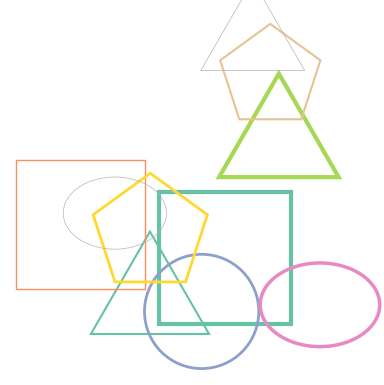[{"shape": "triangle", "thickness": 1.5, "radius": 0.89, "center": [0.39, 0.221]}, {"shape": "square", "thickness": 3, "radius": 0.86, "center": [0.584, 0.33]}, {"shape": "square", "thickness": 1, "radius": 0.84, "center": [0.209, 0.416]}, {"shape": "circle", "thickness": 2, "radius": 0.74, "center": [0.524, 0.191]}, {"shape": "oval", "thickness": 2.5, "radius": 0.78, "center": [0.831, 0.208]}, {"shape": "triangle", "thickness": 3, "radius": 0.9, "center": [0.724, 0.63]}, {"shape": "pentagon", "thickness": 2, "radius": 0.78, "center": [0.39, 0.394]}, {"shape": "pentagon", "thickness": 1.5, "radius": 0.68, "center": [0.702, 0.801]}, {"shape": "oval", "thickness": 0.5, "radius": 0.67, "center": [0.298, 0.446]}, {"shape": "triangle", "thickness": 0.5, "radius": 0.78, "center": [0.656, 0.895]}]